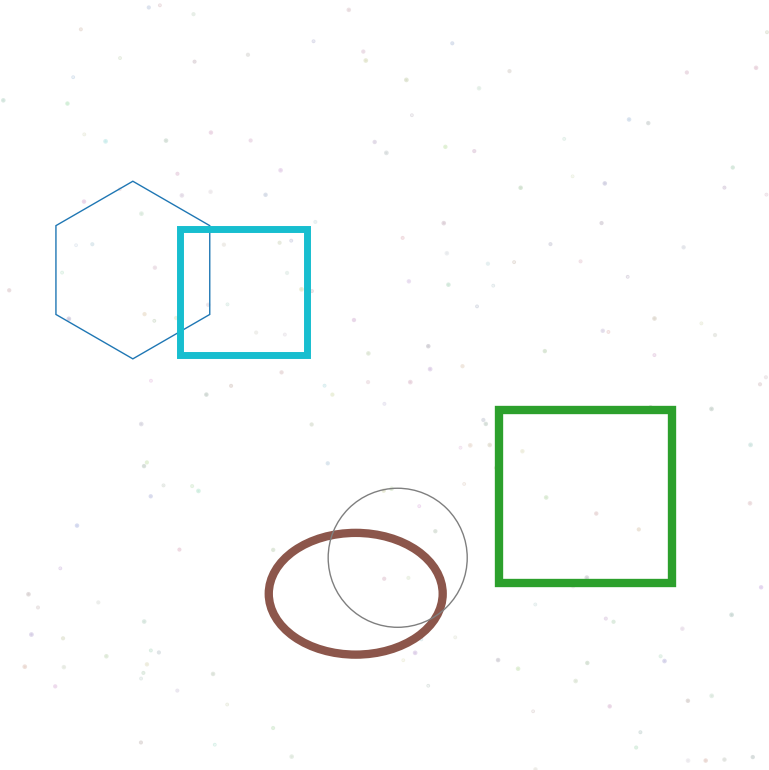[{"shape": "hexagon", "thickness": 0.5, "radius": 0.58, "center": [0.173, 0.649]}, {"shape": "square", "thickness": 3, "radius": 0.56, "center": [0.76, 0.355]}, {"shape": "oval", "thickness": 3, "radius": 0.56, "center": [0.462, 0.229]}, {"shape": "circle", "thickness": 0.5, "radius": 0.45, "center": [0.516, 0.276]}, {"shape": "square", "thickness": 2.5, "radius": 0.41, "center": [0.316, 0.621]}]